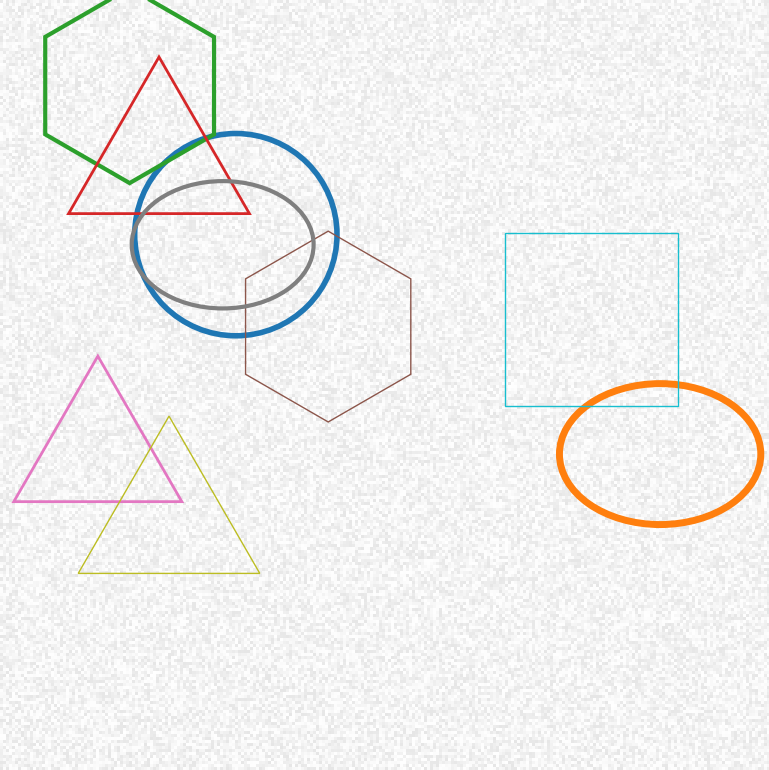[{"shape": "circle", "thickness": 2, "radius": 0.66, "center": [0.306, 0.695]}, {"shape": "oval", "thickness": 2.5, "radius": 0.65, "center": [0.857, 0.41]}, {"shape": "hexagon", "thickness": 1.5, "radius": 0.63, "center": [0.168, 0.889]}, {"shape": "triangle", "thickness": 1, "radius": 0.68, "center": [0.206, 0.79]}, {"shape": "hexagon", "thickness": 0.5, "radius": 0.62, "center": [0.426, 0.576]}, {"shape": "triangle", "thickness": 1, "radius": 0.63, "center": [0.127, 0.412]}, {"shape": "oval", "thickness": 1.5, "radius": 0.59, "center": [0.289, 0.682]}, {"shape": "triangle", "thickness": 0.5, "radius": 0.68, "center": [0.219, 0.323]}, {"shape": "square", "thickness": 0.5, "radius": 0.56, "center": [0.768, 0.585]}]